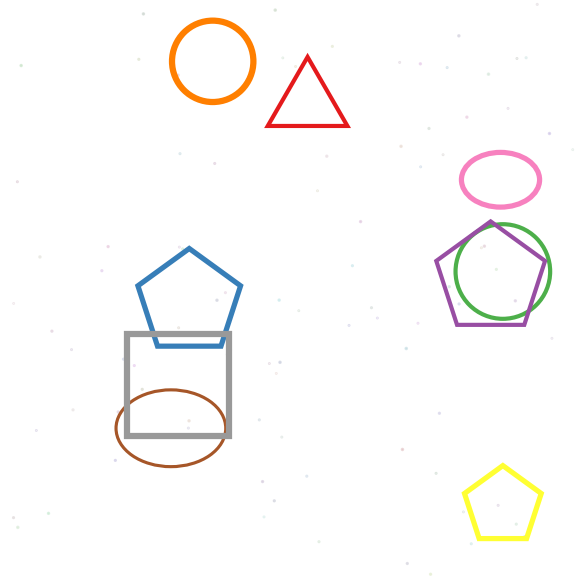[{"shape": "triangle", "thickness": 2, "radius": 0.4, "center": [0.533, 0.821]}, {"shape": "pentagon", "thickness": 2.5, "radius": 0.47, "center": [0.328, 0.475]}, {"shape": "circle", "thickness": 2, "radius": 0.41, "center": [0.871, 0.529]}, {"shape": "pentagon", "thickness": 2, "radius": 0.5, "center": [0.85, 0.517]}, {"shape": "circle", "thickness": 3, "radius": 0.35, "center": [0.368, 0.893]}, {"shape": "pentagon", "thickness": 2.5, "radius": 0.35, "center": [0.871, 0.123]}, {"shape": "oval", "thickness": 1.5, "radius": 0.47, "center": [0.296, 0.258]}, {"shape": "oval", "thickness": 2.5, "radius": 0.34, "center": [0.867, 0.688]}, {"shape": "square", "thickness": 3, "radius": 0.44, "center": [0.308, 0.332]}]